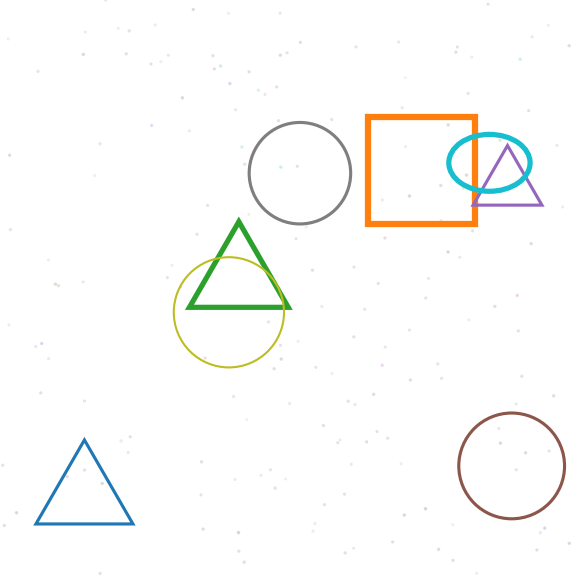[{"shape": "triangle", "thickness": 1.5, "radius": 0.48, "center": [0.146, 0.14]}, {"shape": "square", "thickness": 3, "radius": 0.46, "center": [0.73, 0.704]}, {"shape": "triangle", "thickness": 2.5, "radius": 0.49, "center": [0.414, 0.516]}, {"shape": "triangle", "thickness": 1.5, "radius": 0.34, "center": [0.879, 0.678]}, {"shape": "circle", "thickness": 1.5, "radius": 0.46, "center": [0.886, 0.192]}, {"shape": "circle", "thickness": 1.5, "radius": 0.44, "center": [0.519, 0.699]}, {"shape": "circle", "thickness": 1, "radius": 0.48, "center": [0.396, 0.458]}, {"shape": "oval", "thickness": 2.5, "radius": 0.35, "center": [0.848, 0.717]}]